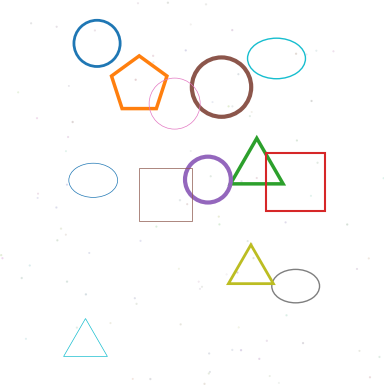[{"shape": "circle", "thickness": 2, "radius": 0.3, "center": [0.252, 0.887]}, {"shape": "oval", "thickness": 0.5, "radius": 0.32, "center": [0.242, 0.532]}, {"shape": "pentagon", "thickness": 2.5, "radius": 0.38, "center": [0.362, 0.779]}, {"shape": "triangle", "thickness": 2.5, "radius": 0.39, "center": [0.667, 0.562]}, {"shape": "square", "thickness": 1.5, "radius": 0.38, "center": [0.768, 0.528]}, {"shape": "circle", "thickness": 3, "radius": 0.3, "center": [0.54, 0.534]}, {"shape": "square", "thickness": 0.5, "radius": 0.34, "center": [0.43, 0.494]}, {"shape": "circle", "thickness": 3, "radius": 0.39, "center": [0.575, 0.774]}, {"shape": "circle", "thickness": 0.5, "radius": 0.33, "center": [0.454, 0.731]}, {"shape": "oval", "thickness": 1, "radius": 0.31, "center": [0.768, 0.257]}, {"shape": "triangle", "thickness": 2, "radius": 0.34, "center": [0.652, 0.297]}, {"shape": "oval", "thickness": 1, "radius": 0.38, "center": [0.718, 0.848]}, {"shape": "triangle", "thickness": 0.5, "radius": 0.33, "center": [0.222, 0.107]}]